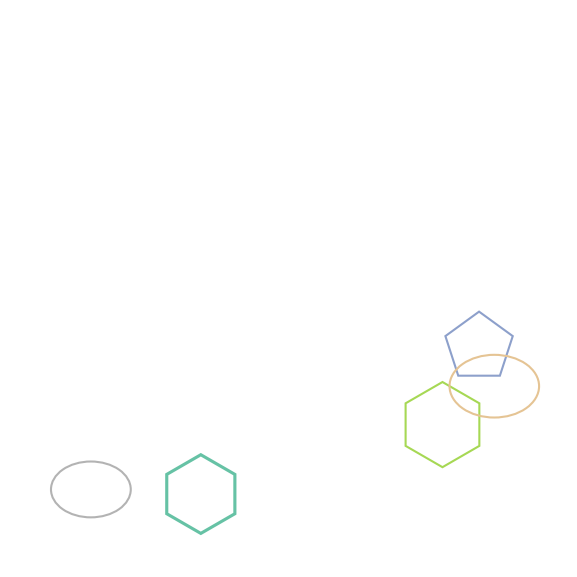[{"shape": "hexagon", "thickness": 1.5, "radius": 0.34, "center": [0.348, 0.144]}, {"shape": "pentagon", "thickness": 1, "radius": 0.31, "center": [0.83, 0.398]}, {"shape": "hexagon", "thickness": 1, "radius": 0.37, "center": [0.766, 0.264]}, {"shape": "oval", "thickness": 1, "radius": 0.39, "center": [0.856, 0.33]}, {"shape": "oval", "thickness": 1, "radius": 0.35, "center": [0.157, 0.152]}]